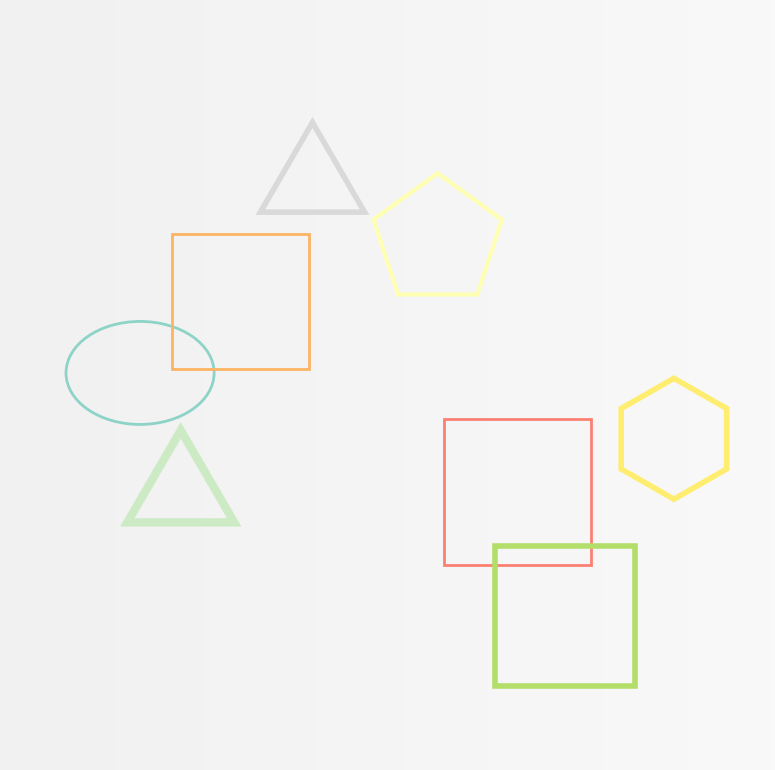[{"shape": "oval", "thickness": 1, "radius": 0.48, "center": [0.181, 0.516]}, {"shape": "pentagon", "thickness": 1.5, "radius": 0.44, "center": [0.565, 0.688]}, {"shape": "square", "thickness": 1, "radius": 0.47, "center": [0.667, 0.362]}, {"shape": "square", "thickness": 1, "radius": 0.44, "center": [0.311, 0.608]}, {"shape": "square", "thickness": 2, "radius": 0.45, "center": [0.729, 0.2]}, {"shape": "triangle", "thickness": 2, "radius": 0.39, "center": [0.403, 0.763]}, {"shape": "triangle", "thickness": 3, "radius": 0.4, "center": [0.233, 0.361]}, {"shape": "hexagon", "thickness": 2, "radius": 0.39, "center": [0.87, 0.43]}]